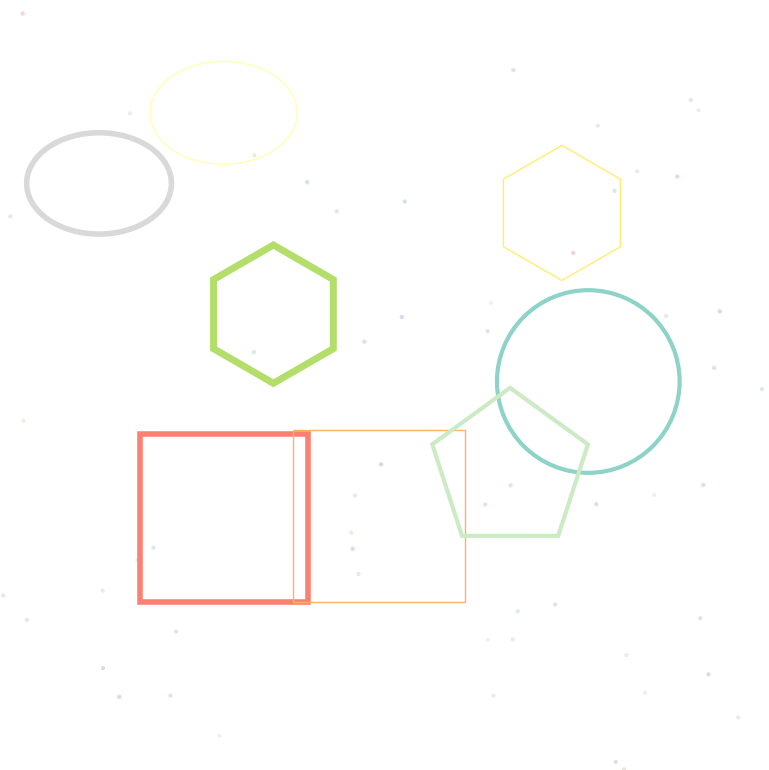[{"shape": "circle", "thickness": 1.5, "radius": 0.59, "center": [0.764, 0.505]}, {"shape": "oval", "thickness": 0.5, "radius": 0.48, "center": [0.29, 0.854]}, {"shape": "square", "thickness": 2, "radius": 0.54, "center": [0.291, 0.327]}, {"shape": "square", "thickness": 0.5, "radius": 0.56, "center": [0.492, 0.33]}, {"shape": "hexagon", "thickness": 2.5, "radius": 0.45, "center": [0.355, 0.592]}, {"shape": "oval", "thickness": 2, "radius": 0.47, "center": [0.129, 0.762]}, {"shape": "pentagon", "thickness": 1.5, "radius": 0.53, "center": [0.662, 0.39]}, {"shape": "hexagon", "thickness": 0.5, "radius": 0.44, "center": [0.73, 0.723]}]